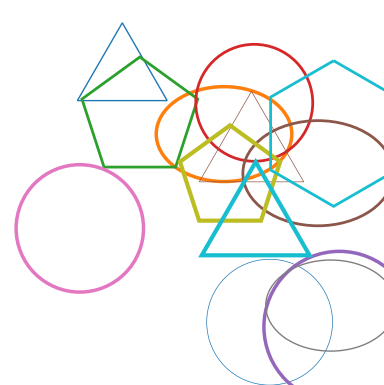[{"shape": "triangle", "thickness": 1, "radius": 0.67, "center": [0.318, 0.806]}, {"shape": "circle", "thickness": 0.5, "radius": 0.82, "center": [0.7, 0.163]}, {"shape": "oval", "thickness": 2.5, "radius": 0.88, "center": [0.582, 0.652]}, {"shape": "pentagon", "thickness": 2, "radius": 0.79, "center": [0.363, 0.694]}, {"shape": "circle", "thickness": 2, "radius": 0.76, "center": [0.66, 0.733]}, {"shape": "circle", "thickness": 2.5, "radius": 0.98, "center": [0.882, 0.151]}, {"shape": "oval", "thickness": 2, "radius": 0.98, "center": [0.826, 0.55]}, {"shape": "triangle", "thickness": 0.5, "radius": 0.78, "center": [0.653, 0.606]}, {"shape": "circle", "thickness": 2.5, "radius": 0.83, "center": [0.207, 0.407]}, {"shape": "oval", "thickness": 1, "radius": 0.84, "center": [0.859, 0.206]}, {"shape": "pentagon", "thickness": 3, "radius": 0.68, "center": [0.598, 0.538]}, {"shape": "triangle", "thickness": 3, "radius": 0.81, "center": [0.664, 0.418]}, {"shape": "hexagon", "thickness": 2, "radius": 0.95, "center": [0.867, 0.653]}]